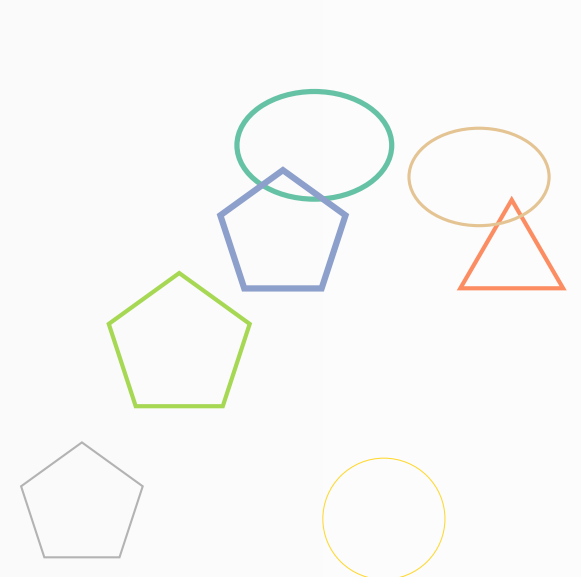[{"shape": "oval", "thickness": 2.5, "radius": 0.67, "center": [0.541, 0.747]}, {"shape": "triangle", "thickness": 2, "radius": 0.51, "center": [0.88, 0.551]}, {"shape": "pentagon", "thickness": 3, "radius": 0.57, "center": [0.487, 0.591]}, {"shape": "pentagon", "thickness": 2, "radius": 0.64, "center": [0.308, 0.399]}, {"shape": "circle", "thickness": 0.5, "radius": 0.53, "center": [0.66, 0.101]}, {"shape": "oval", "thickness": 1.5, "radius": 0.6, "center": [0.824, 0.693]}, {"shape": "pentagon", "thickness": 1, "radius": 0.55, "center": [0.141, 0.123]}]